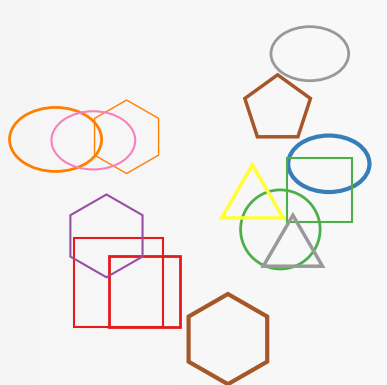[{"shape": "square", "thickness": 1.5, "radius": 0.57, "center": [0.305, 0.266]}, {"shape": "square", "thickness": 2, "radius": 0.46, "center": [0.373, 0.244]}, {"shape": "oval", "thickness": 3, "radius": 0.52, "center": [0.849, 0.575]}, {"shape": "square", "thickness": 1.5, "radius": 0.41, "center": [0.825, 0.508]}, {"shape": "circle", "thickness": 2, "radius": 0.51, "center": [0.724, 0.404]}, {"shape": "hexagon", "thickness": 1.5, "radius": 0.54, "center": [0.275, 0.387]}, {"shape": "oval", "thickness": 2, "radius": 0.59, "center": [0.143, 0.638]}, {"shape": "hexagon", "thickness": 1, "radius": 0.48, "center": [0.327, 0.645]}, {"shape": "triangle", "thickness": 2.5, "radius": 0.46, "center": [0.651, 0.48]}, {"shape": "pentagon", "thickness": 2.5, "radius": 0.45, "center": [0.716, 0.717]}, {"shape": "hexagon", "thickness": 3, "radius": 0.59, "center": [0.588, 0.119]}, {"shape": "oval", "thickness": 1.5, "radius": 0.54, "center": [0.241, 0.635]}, {"shape": "oval", "thickness": 2, "radius": 0.5, "center": [0.8, 0.861]}, {"shape": "triangle", "thickness": 2.5, "radius": 0.44, "center": [0.756, 0.353]}]